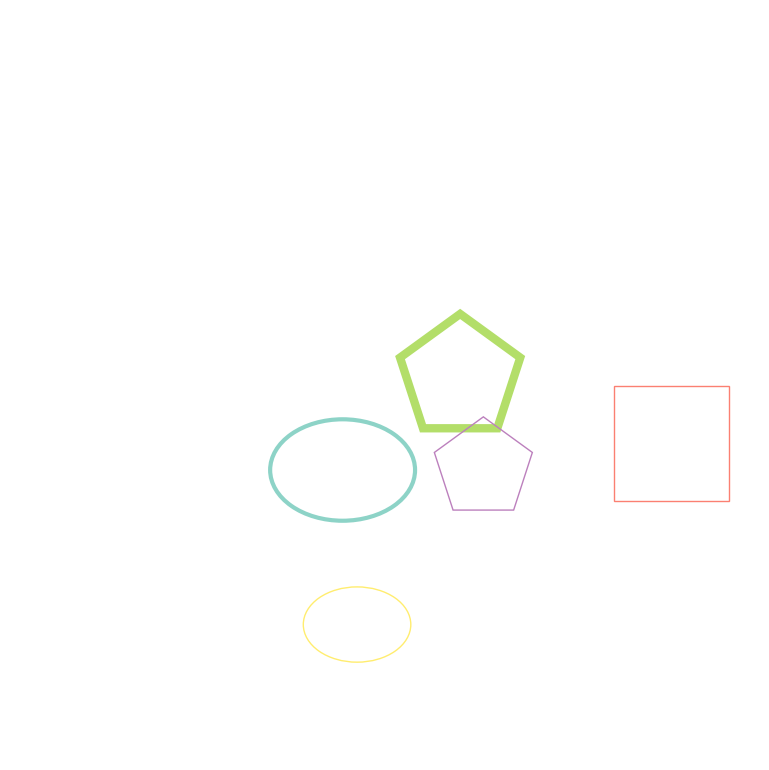[{"shape": "oval", "thickness": 1.5, "radius": 0.47, "center": [0.445, 0.39]}, {"shape": "square", "thickness": 0.5, "radius": 0.37, "center": [0.872, 0.424]}, {"shape": "pentagon", "thickness": 3, "radius": 0.41, "center": [0.598, 0.51]}, {"shape": "pentagon", "thickness": 0.5, "radius": 0.33, "center": [0.628, 0.392]}, {"shape": "oval", "thickness": 0.5, "radius": 0.35, "center": [0.464, 0.189]}]